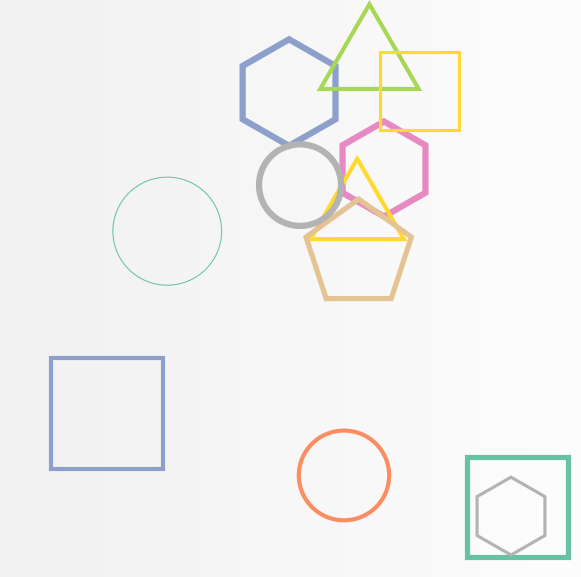[{"shape": "circle", "thickness": 0.5, "radius": 0.47, "center": [0.288, 0.599]}, {"shape": "square", "thickness": 2.5, "radius": 0.43, "center": [0.891, 0.121]}, {"shape": "circle", "thickness": 2, "radius": 0.39, "center": [0.592, 0.176]}, {"shape": "hexagon", "thickness": 3, "radius": 0.46, "center": [0.497, 0.839]}, {"shape": "square", "thickness": 2, "radius": 0.48, "center": [0.184, 0.283]}, {"shape": "hexagon", "thickness": 3, "radius": 0.41, "center": [0.661, 0.706]}, {"shape": "triangle", "thickness": 2, "radius": 0.49, "center": [0.636, 0.894]}, {"shape": "triangle", "thickness": 2, "radius": 0.46, "center": [0.615, 0.631]}, {"shape": "square", "thickness": 1.5, "radius": 0.34, "center": [0.722, 0.841]}, {"shape": "pentagon", "thickness": 2.5, "radius": 0.48, "center": [0.617, 0.559]}, {"shape": "circle", "thickness": 3, "radius": 0.35, "center": [0.516, 0.679]}, {"shape": "hexagon", "thickness": 1.5, "radius": 0.34, "center": [0.879, 0.106]}]